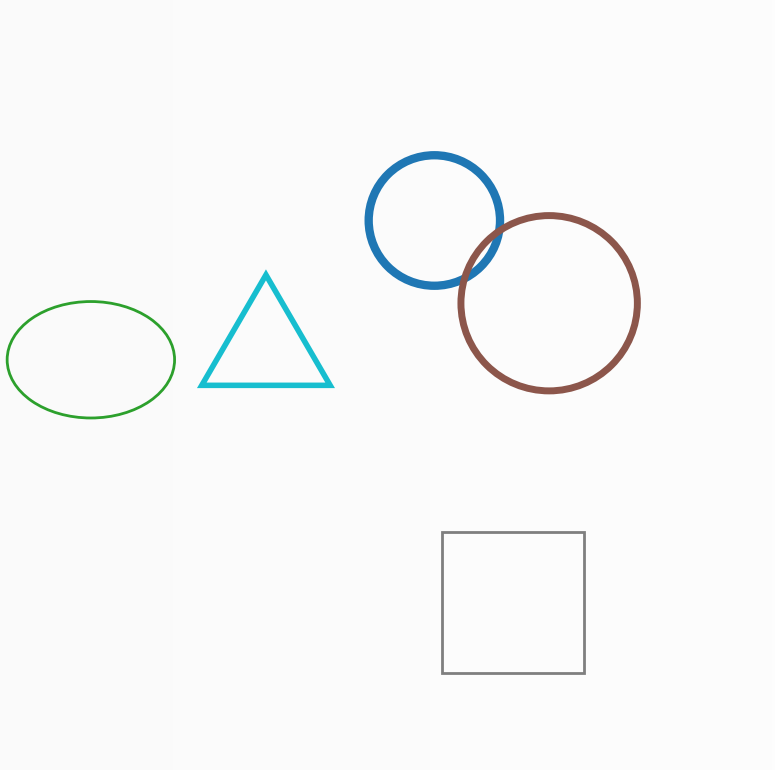[{"shape": "circle", "thickness": 3, "radius": 0.42, "center": [0.56, 0.714]}, {"shape": "oval", "thickness": 1, "radius": 0.54, "center": [0.117, 0.533]}, {"shape": "circle", "thickness": 2.5, "radius": 0.57, "center": [0.709, 0.606]}, {"shape": "square", "thickness": 1, "radius": 0.46, "center": [0.662, 0.217]}, {"shape": "triangle", "thickness": 2, "radius": 0.48, "center": [0.343, 0.547]}]